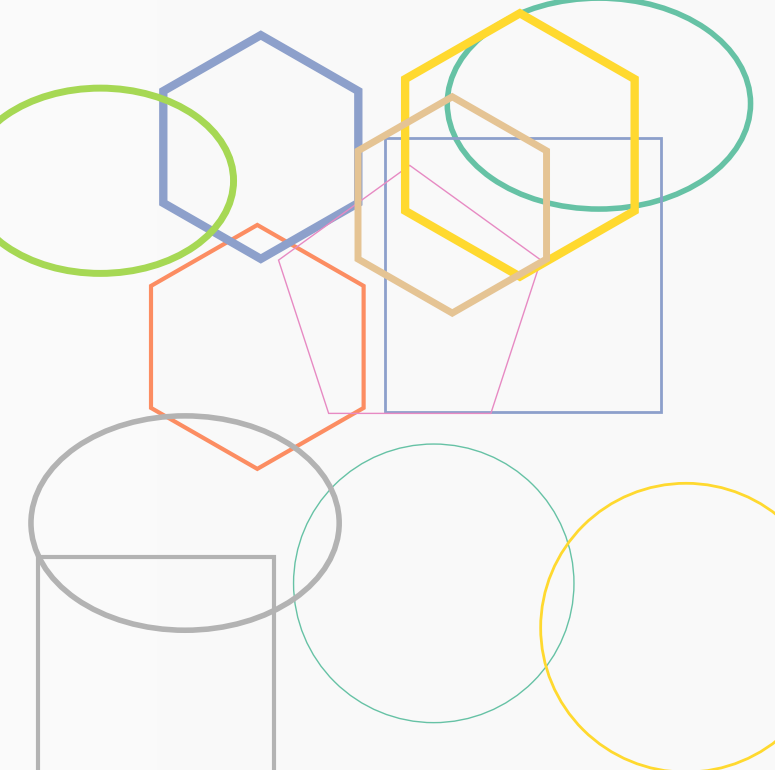[{"shape": "circle", "thickness": 0.5, "radius": 0.9, "center": [0.56, 0.242]}, {"shape": "oval", "thickness": 2, "radius": 0.98, "center": [0.773, 0.865]}, {"shape": "hexagon", "thickness": 1.5, "radius": 0.79, "center": [0.332, 0.549]}, {"shape": "square", "thickness": 1, "radius": 0.89, "center": [0.675, 0.643]}, {"shape": "hexagon", "thickness": 3, "radius": 0.73, "center": [0.337, 0.809]}, {"shape": "pentagon", "thickness": 0.5, "radius": 0.89, "center": [0.529, 0.607]}, {"shape": "oval", "thickness": 2.5, "radius": 0.86, "center": [0.129, 0.765]}, {"shape": "hexagon", "thickness": 3, "radius": 0.85, "center": [0.671, 0.812]}, {"shape": "circle", "thickness": 1, "radius": 0.94, "center": [0.885, 0.185]}, {"shape": "hexagon", "thickness": 2.5, "radius": 0.7, "center": [0.584, 0.734]}, {"shape": "square", "thickness": 1.5, "radius": 0.76, "center": [0.202, 0.123]}, {"shape": "oval", "thickness": 2, "radius": 0.99, "center": [0.239, 0.321]}]